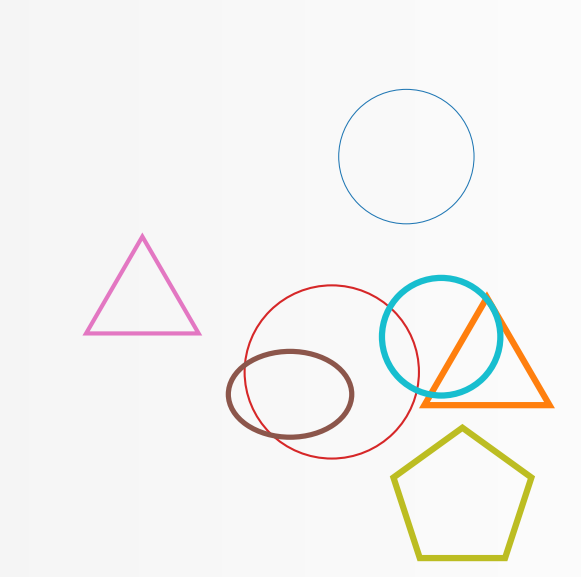[{"shape": "circle", "thickness": 0.5, "radius": 0.58, "center": [0.699, 0.728]}, {"shape": "triangle", "thickness": 3, "radius": 0.62, "center": [0.838, 0.36]}, {"shape": "circle", "thickness": 1, "radius": 0.75, "center": [0.571, 0.355]}, {"shape": "oval", "thickness": 2.5, "radius": 0.53, "center": [0.499, 0.316]}, {"shape": "triangle", "thickness": 2, "radius": 0.56, "center": [0.245, 0.478]}, {"shape": "pentagon", "thickness": 3, "radius": 0.62, "center": [0.796, 0.134]}, {"shape": "circle", "thickness": 3, "radius": 0.51, "center": [0.759, 0.416]}]